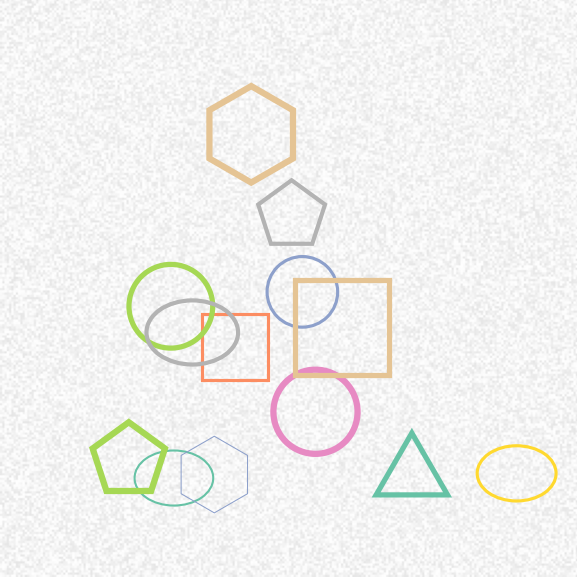[{"shape": "oval", "thickness": 1, "radius": 0.34, "center": [0.301, 0.171]}, {"shape": "triangle", "thickness": 2.5, "radius": 0.36, "center": [0.713, 0.178]}, {"shape": "square", "thickness": 1.5, "radius": 0.29, "center": [0.406, 0.398]}, {"shape": "circle", "thickness": 1.5, "radius": 0.31, "center": [0.524, 0.494]}, {"shape": "hexagon", "thickness": 0.5, "radius": 0.33, "center": [0.371, 0.177]}, {"shape": "circle", "thickness": 3, "radius": 0.36, "center": [0.546, 0.286]}, {"shape": "pentagon", "thickness": 3, "radius": 0.33, "center": [0.223, 0.202]}, {"shape": "circle", "thickness": 2.5, "radius": 0.36, "center": [0.296, 0.469]}, {"shape": "oval", "thickness": 1.5, "radius": 0.34, "center": [0.895, 0.179]}, {"shape": "square", "thickness": 2.5, "radius": 0.41, "center": [0.592, 0.432]}, {"shape": "hexagon", "thickness": 3, "radius": 0.42, "center": [0.435, 0.767]}, {"shape": "oval", "thickness": 2, "radius": 0.4, "center": [0.333, 0.423]}, {"shape": "pentagon", "thickness": 2, "radius": 0.3, "center": [0.505, 0.626]}]